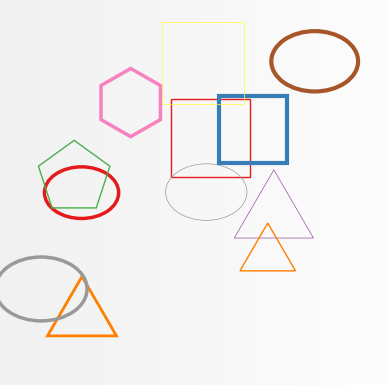[{"shape": "oval", "thickness": 2.5, "radius": 0.48, "center": [0.21, 0.5]}, {"shape": "square", "thickness": 1, "radius": 0.51, "center": [0.544, 0.643]}, {"shape": "square", "thickness": 3, "radius": 0.44, "center": [0.653, 0.663]}, {"shape": "pentagon", "thickness": 1, "radius": 0.48, "center": [0.191, 0.538]}, {"shape": "triangle", "thickness": 0.5, "radius": 0.59, "center": [0.707, 0.441]}, {"shape": "triangle", "thickness": 2, "radius": 0.51, "center": [0.212, 0.179]}, {"shape": "triangle", "thickness": 1, "radius": 0.41, "center": [0.691, 0.338]}, {"shape": "square", "thickness": 0.5, "radius": 0.53, "center": [0.524, 0.836]}, {"shape": "oval", "thickness": 3, "radius": 0.56, "center": [0.812, 0.841]}, {"shape": "hexagon", "thickness": 2.5, "radius": 0.44, "center": [0.337, 0.734]}, {"shape": "oval", "thickness": 0.5, "radius": 0.53, "center": [0.532, 0.501]}, {"shape": "oval", "thickness": 2.5, "radius": 0.59, "center": [0.106, 0.249]}]